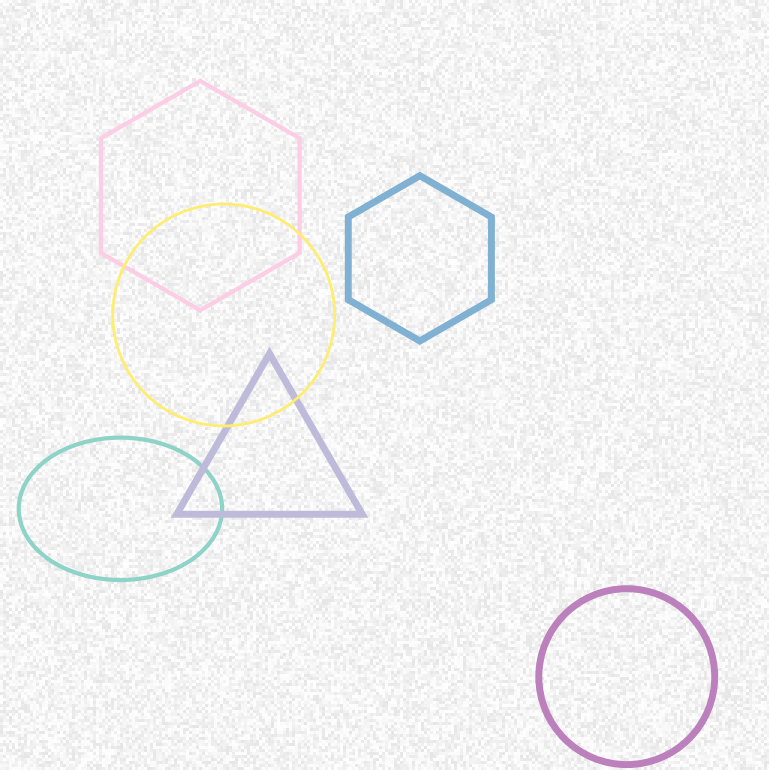[{"shape": "oval", "thickness": 1.5, "radius": 0.66, "center": [0.156, 0.339]}, {"shape": "triangle", "thickness": 2.5, "radius": 0.7, "center": [0.35, 0.402]}, {"shape": "hexagon", "thickness": 2.5, "radius": 0.54, "center": [0.545, 0.664]}, {"shape": "hexagon", "thickness": 1.5, "radius": 0.74, "center": [0.26, 0.746]}, {"shape": "circle", "thickness": 2.5, "radius": 0.57, "center": [0.814, 0.121]}, {"shape": "circle", "thickness": 1, "radius": 0.72, "center": [0.291, 0.591]}]